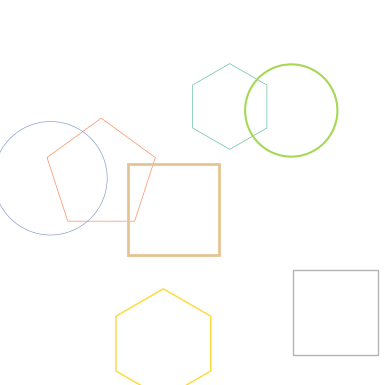[{"shape": "hexagon", "thickness": 0.5, "radius": 0.56, "center": [0.597, 0.723]}, {"shape": "pentagon", "thickness": 0.5, "radius": 0.74, "center": [0.263, 0.545]}, {"shape": "circle", "thickness": 0.5, "radius": 0.74, "center": [0.131, 0.537]}, {"shape": "circle", "thickness": 1.5, "radius": 0.6, "center": [0.757, 0.713]}, {"shape": "hexagon", "thickness": 1, "radius": 0.71, "center": [0.424, 0.108]}, {"shape": "square", "thickness": 2, "radius": 0.59, "center": [0.45, 0.456]}, {"shape": "square", "thickness": 1, "radius": 0.55, "center": [0.87, 0.188]}]